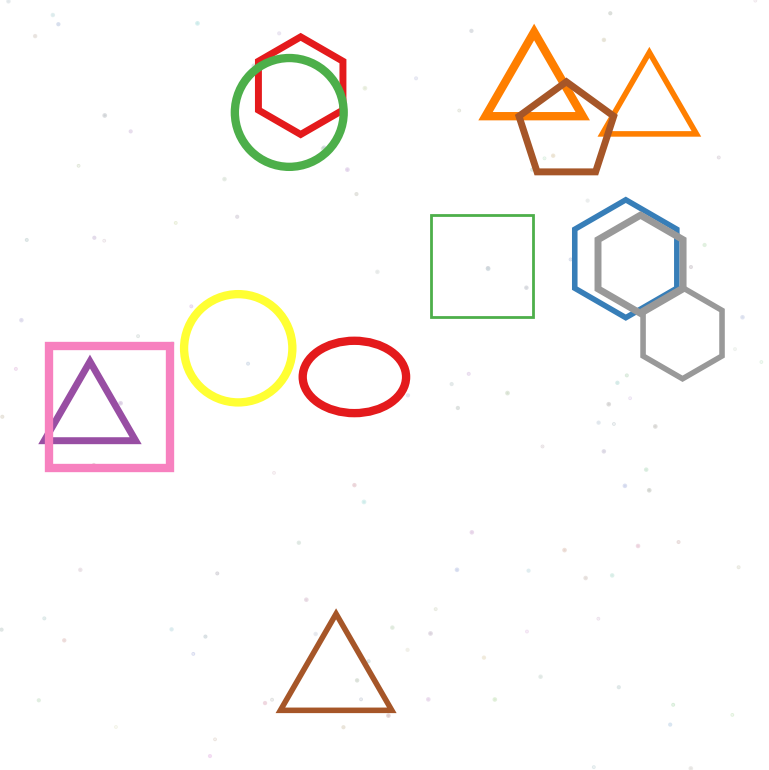[{"shape": "oval", "thickness": 3, "radius": 0.34, "center": [0.46, 0.51]}, {"shape": "hexagon", "thickness": 2.5, "radius": 0.32, "center": [0.39, 0.889]}, {"shape": "hexagon", "thickness": 2, "radius": 0.38, "center": [0.813, 0.664]}, {"shape": "square", "thickness": 1, "radius": 0.33, "center": [0.626, 0.655]}, {"shape": "circle", "thickness": 3, "radius": 0.35, "center": [0.376, 0.854]}, {"shape": "triangle", "thickness": 2.5, "radius": 0.34, "center": [0.117, 0.462]}, {"shape": "triangle", "thickness": 2, "radius": 0.35, "center": [0.843, 0.861]}, {"shape": "triangle", "thickness": 3, "radius": 0.36, "center": [0.694, 0.886]}, {"shape": "circle", "thickness": 3, "radius": 0.35, "center": [0.309, 0.548]}, {"shape": "triangle", "thickness": 2, "radius": 0.42, "center": [0.436, 0.119]}, {"shape": "pentagon", "thickness": 2.5, "radius": 0.32, "center": [0.736, 0.829]}, {"shape": "square", "thickness": 3, "radius": 0.39, "center": [0.142, 0.472]}, {"shape": "hexagon", "thickness": 2, "radius": 0.3, "center": [0.886, 0.567]}, {"shape": "hexagon", "thickness": 2.5, "radius": 0.32, "center": [0.832, 0.657]}]